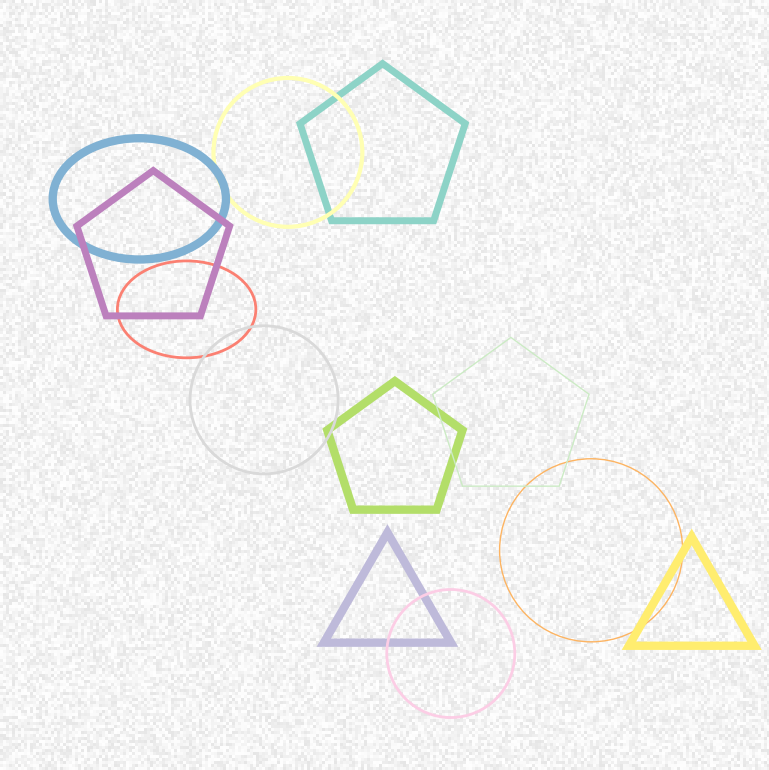[{"shape": "pentagon", "thickness": 2.5, "radius": 0.56, "center": [0.497, 0.805]}, {"shape": "circle", "thickness": 1.5, "radius": 0.48, "center": [0.374, 0.802]}, {"shape": "triangle", "thickness": 3, "radius": 0.48, "center": [0.503, 0.213]}, {"shape": "oval", "thickness": 1, "radius": 0.45, "center": [0.242, 0.598]}, {"shape": "oval", "thickness": 3, "radius": 0.56, "center": [0.181, 0.742]}, {"shape": "circle", "thickness": 0.5, "radius": 0.59, "center": [0.768, 0.285]}, {"shape": "pentagon", "thickness": 3, "radius": 0.46, "center": [0.513, 0.413]}, {"shape": "circle", "thickness": 1, "radius": 0.42, "center": [0.585, 0.151]}, {"shape": "circle", "thickness": 1, "radius": 0.48, "center": [0.343, 0.481]}, {"shape": "pentagon", "thickness": 2.5, "radius": 0.52, "center": [0.199, 0.674]}, {"shape": "pentagon", "thickness": 0.5, "radius": 0.53, "center": [0.663, 0.455]}, {"shape": "triangle", "thickness": 3, "radius": 0.47, "center": [0.898, 0.208]}]